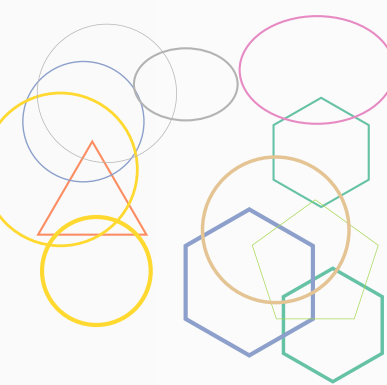[{"shape": "hexagon", "thickness": 2.5, "radius": 0.74, "center": [0.859, 0.156]}, {"shape": "hexagon", "thickness": 1.5, "radius": 0.71, "center": [0.829, 0.604]}, {"shape": "triangle", "thickness": 1.5, "radius": 0.81, "center": [0.238, 0.471]}, {"shape": "circle", "thickness": 1, "radius": 0.78, "center": [0.215, 0.684]}, {"shape": "hexagon", "thickness": 3, "radius": 0.95, "center": [0.643, 0.267]}, {"shape": "oval", "thickness": 1.5, "radius": 1.0, "center": [0.818, 0.818]}, {"shape": "pentagon", "thickness": 0.5, "radius": 0.85, "center": [0.814, 0.31]}, {"shape": "circle", "thickness": 2, "radius": 0.99, "center": [0.156, 0.56]}, {"shape": "circle", "thickness": 3, "radius": 0.7, "center": [0.249, 0.296]}, {"shape": "circle", "thickness": 2.5, "radius": 0.95, "center": [0.712, 0.403]}, {"shape": "circle", "thickness": 0.5, "radius": 0.9, "center": [0.276, 0.757]}, {"shape": "oval", "thickness": 1.5, "radius": 0.67, "center": [0.479, 0.781]}]